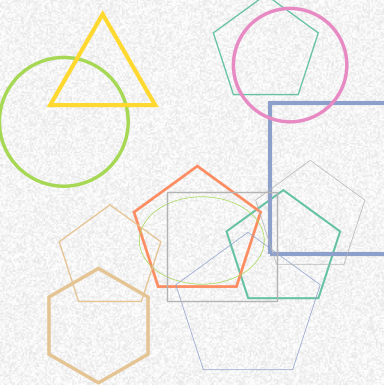[{"shape": "pentagon", "thickness": 1.5, "radius": 0.78, "center": [0.736, 0.351]}, {"shape": "pentagon", "thickness": 1, "radius": 0.72, "center": [0.69, 0.87]}, {"shape": "pentagon", "thickness": 2, "radius": 0.86, "center": [0.513, 0.396]}, {"shape": "pentagon", "thickness": 0.5, "radius": 0.99, "center": [0.644, 0.199]}, {"shape": "square", "thickness": 3, "radius": 0.98, "center": [0.897, 0.536]}, {"shape": "circle", "thickness": 2.5, "radius": 0.74, "center": [0.754, 0.831]}, {"shape": "oval", "thickness": 0.5, "radius": 0.81, "center": [0.524, 0.375]}, {"shape": "circle", "thickness": 2.5, "radius": 0.84, "center": [0.166, 0.684]}, {"shape": "triangle", "thickness": 3, "radius": 0.79, "center": [0.267, 0.806]}, {"shape": "hexagon", "thickness": 2.5, "radius": 0.74, "center": [0.256, 0.154]}, {"shape": "pentagon", "thickness": 1, "radius": 0.69, "center": [0.286, 0.329]}, {"shape": "pentagon", "thickness": 0.5, "radius": 0.75, "center": [0.806, 0.434]}, {"shape": "square", "thickness": 1, "radius": 0.71, "center": [0.577, 0.36]}]